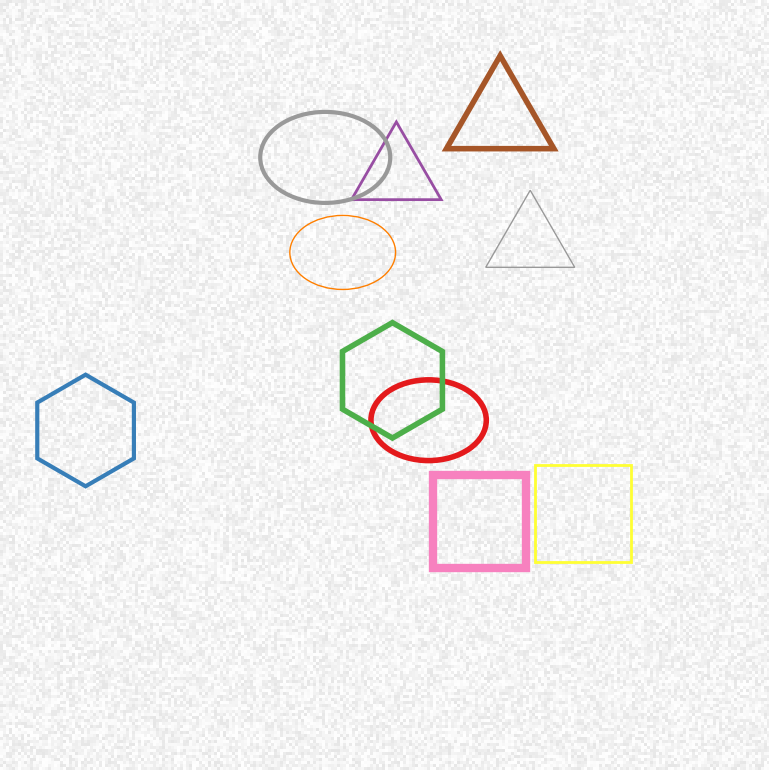[{"shape": "oval", "thickness": 2, "radius": 0.37, "center": [0.557, 0.454]}, {"shape": "hexagon", "thickness": 1.5, "radius": 0.36, "center": [0.111, 0.441]}, {"shape": "hexagon", "thickness": 2, "radius": 0.37, "center": [0.51, 0.506]}, {"shape": "triangle", "thickness": 1, "radius": 0.34, "center": [0.515, 0.774]}, {"shape": "oval", "thickness": 0.5, "radius": 0.34, "center": [0.445, 0.672]}, {"shape": "square", "thickness": 1, "radius": 0.31, "center": [0.757, 0.333]}, {"shape": "triangle", "thickness": 2, "radius": 0.4, "center": [0.65, 0.847]}, {"shape": "square", "thickness": 3, "radius": 0.3, "center": [0.622, 0.323]}, {"shape": "triangle", "thickness": 0.5, "radius": 0.33, "center": [0.689, 0.686]}, {"shape": "oval", "thickness": 1.5, "radius": 0.42, "center": [0.422, 0.796]}]